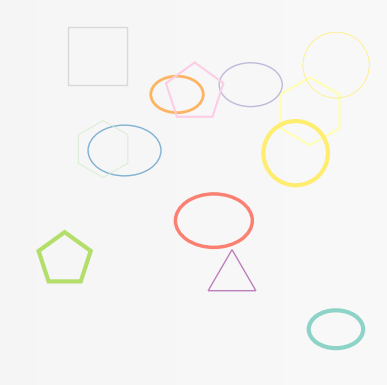[{"shape": "oval", "thickness": 3, "radius": 0.35, "center": [0.867, 0.145]}, {"shape": "hexagon", "thickness": 1.5, "radius": 0.44, "center": [0.8, 0.711]}, {"shape": "oval", "thickness": 1, "radius": 0.41, "center": [0.647, 0.78]}, {"shape": "oval", "thickness": 2.5, "radius": 0.5, "center": [0.552, 0.427]}, {"shape": "oval", "thickness": 1, "radius": 0.47, "center": [0.321, 0.609]}, {"shape": "oval", "thickness": 2, "radius": 0.34, "center": [0.457, 0.755]}, {"shape": "pentagon", "thickness": 3, "radius": 0.35, "center": [0.167, 0.326]}, {"shape": "pentagon", "thickness": 1.5, "radius": 0.39, "center": [0.502, 0.76]}, {"shape": "square", "thickness": 1, "radius": 0.38, "center": [0.252, 0.854]}, {"shape": "triangle", "thickness": 1, "radius": 0.36, "center": [0.599, 0.28]}, {"shape": "hexagon", "thickness": 0.5, "radius": 0.37, "center": [0.266, 0.613]}, {"shape": "circle", "thickness": 3, "radius": 0.42, "center": [0.763, 0.602]}, {"shape": "circle", "thickness": 0.5, "radius": 0.43, "center": [0.867, 0.831]}]